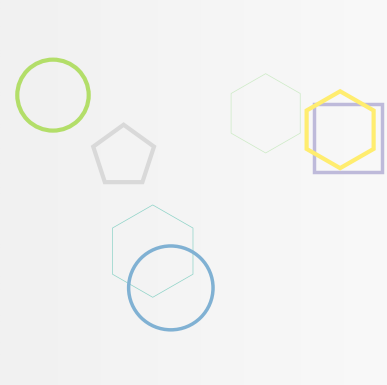[{"shape": "hexagon", "thickness": 0.5, "radius": 0.6, "center": [0.394, 0.348]}, {"shape": "square", "thickness": 2.5, "radius": 0.44, "center": [0.898, 0.641]}, {"shape": "circle", "thickness": 2.5, "radius": 0.54, "center": [0.441, 0.252]}, {"shape": "circle", "thickness": 3, "radius": 0.46, "center": [0.137, 0.753]}, {"shape": "pentagon", "thickness": 3, "radius": 0.41, "center": [0.319, 0.594]}, {"shape": "hexagon", "thickness": 0.5, "radius": 0.52, "center": [0.686, 0.706]}, {"shape": "hexagon", "thickness": 3, "radius": 0.5, "center": [0.878, 0.663]}]